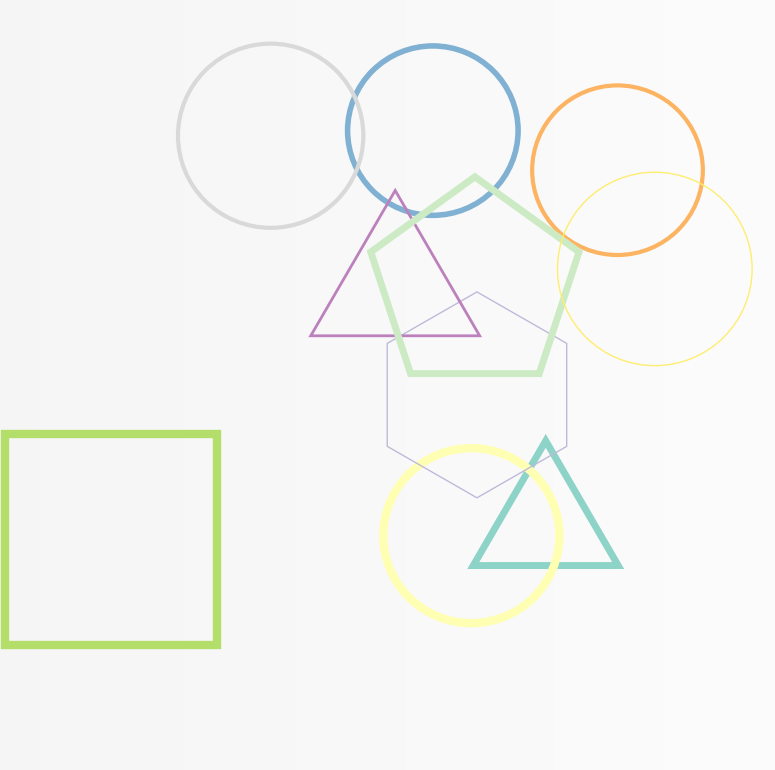[{"shape": "triangle", "thickness": 2.5, "radius": 0.54, "center": [0.704, 0.32]}, {"shape": "circle", "thickness": 3, "radius": 0.57, "center": [0.608, 0.304]}, {"shape": "hexagon", "thickness": 0.5, "radius": 0.67, "center": [0.615, 0.487]}, {"shape": "circle", "thickness": 2, "radius": 0.55, "center": [0.559, 0.83]}, {"shape": "circle", "thickness": 1.5, "radius": 0.55, "center": [0.797, 0.779]}, {"shape": "square", "thickness": 3, "radius": 0.69, "center": [0.143, 0.299]}, {"shape": "circle", "thickness": 1.5, "radius": 0.6, "center": [0.349, 0.824]}, {"shape": "triangle", "thickness": 1, "radius": 0.63, "center": [0.51, 0.627]}, {"shape": "pentagon", "thickness": 2.5, "radius": 0.71, "center": [0.613, 0.629]}, {"shape": "circle", "thickness": 0.5, "radius": 0.63, "center": [0.845, 0.651]}]